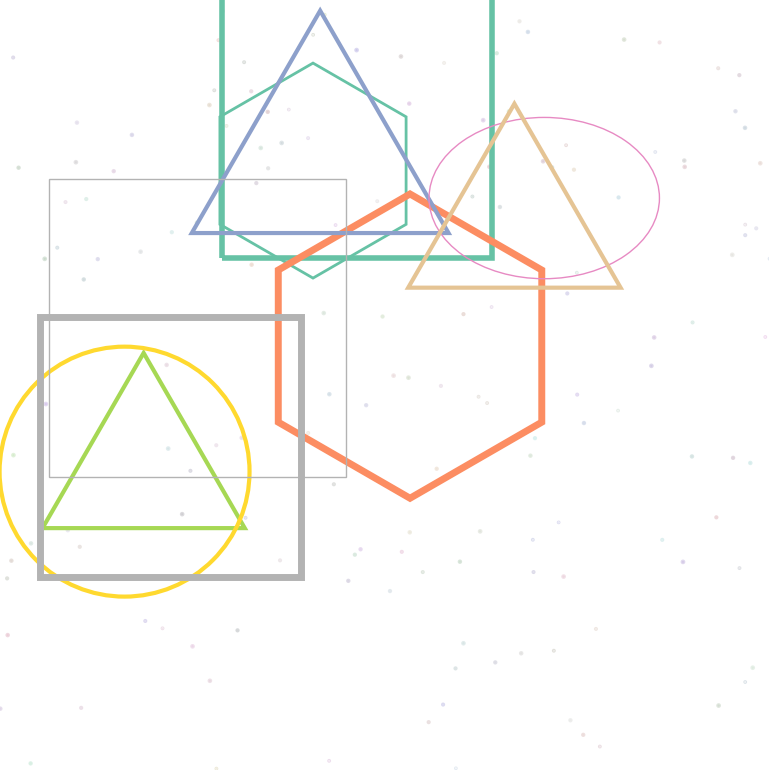[{"shape": "hexagon", "thickness": 1, "radius": 0.7, "center": [0.406, 0.778]}, {"shape": "square", "thickness": 2, "radius": 0.88, "center": [0.464, 0.84]}, {"shape": "hexagon", "thickness": 2.5, "radius": 0.99, "center": [0.532, 0.551]}, {"shape": "triangle", "thickness": 1.5, "radius": 0.96, "center": [0.416, 0.794]}, {"shape": "oval", "thickness": 0.5, "radius": 0.75, "center": [0.707, 0.743]}, {"shape": "triangle", "thickness": 1.5, "radius": 0.76, "center": [0.187, 0.39]}, {"shape": "circle", "thickness": 1.5, "radius": 0.81, "center": [0.162, 0.387]}, {"shape": "triangle", "thickness": 1.5, "radius": 0.8, "center": [0.668, 0.706]}, {"shape": "square", "thickness": 2.5, "radius": 0.85, "center": [0.222, 0.419]}, {"shape": "square", "thickness": 0.5, "radius": 0.97, "center": [0.256, 0.574]}]